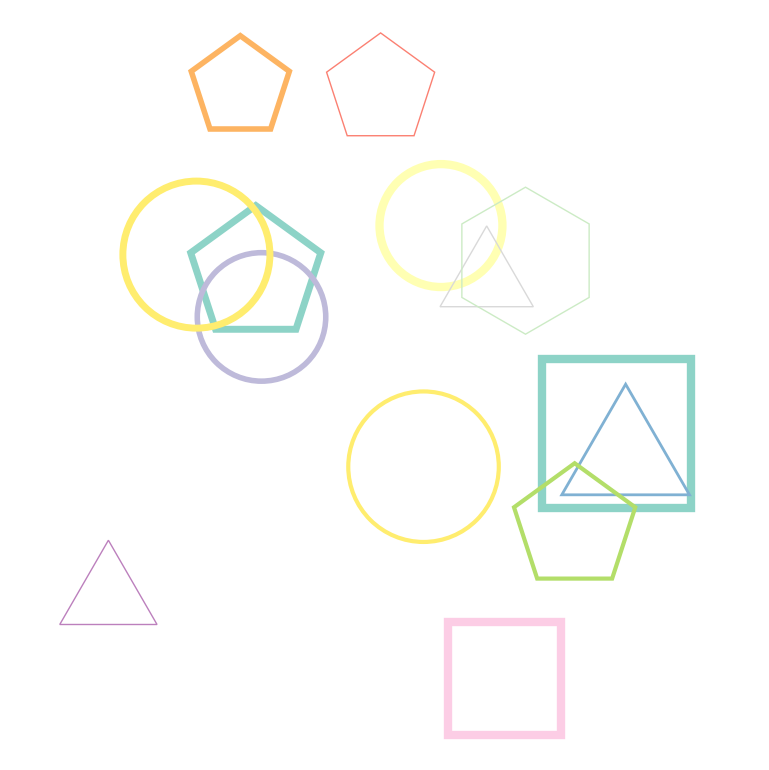[{"shape": "pentagon", "thickness": 2.5, "radius": 0.44, "center": [0.332, 0.644]}, {"shape": "square", "thickness": 3, "radius": 0.48, "center": [0.801, 0.437]}, {"shape": "circle", "thickness": 3, "radius": 0.4, "center": [0.573, 0.707]}, {"shape": "circle", "thickness": 2, "radius": 0.42, "center": [0.34, 0.588]}, {"shape": "pentagon", "thickness": 0.5, "radius": 0.37, "center": [0.494, 0.883]}, {"shape": "triangle", "thickness": 1, "radius": 0.48, "center": [0.813, 0.405]}, {"shape": "pentagon", "thickness": 2, "radius": 0.33, "center": [0.312, 0.887]}, {"shape": "pentagon", "thickness": 1.5, "radius": 0.41, "center": [0.746, 0.316]}, {"shape": "square", "thickness": 3, "radius": 0.37, "center": [0.655, 0.119]}, {"shape": "triangle", "thickness": 0.5, "radius": 0.35, "center": [0.632, 0.637]}, {"shape": "triangle", "thickness": 0.5, "radius": 0.36, "center": [0.141, 0.225]}, {"shape": "hexagon", "thickness": 0.5, "radius": 0.48, "center": [0.682, 0.661]}, {"shape": "circle", "thickness": 2.5, "radius": 0.48, "center": [0.255, 0.669]}, {"shape": "circle", "thickness": 1.5, "radius": 0.49, "center": [0.55, 0.394]}]